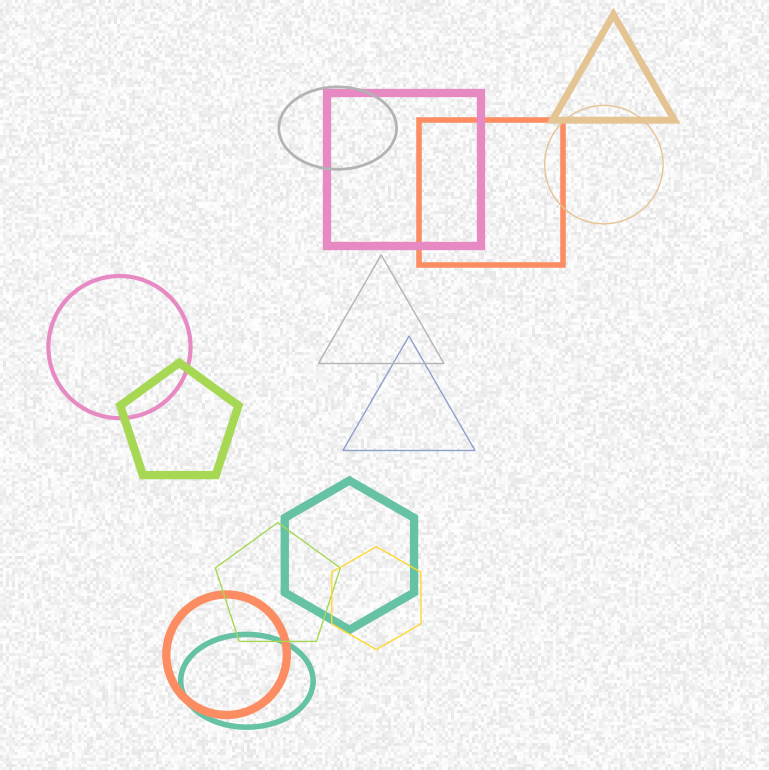[{"shape": "hexagon", "thickness": 3, "radius": 0.48, "center": [0.454, 0.279]}, {"shape": "oval", "thickness": 2, "radius": 0.43, "center": [0.321, 0.116]}, {"shape": "circle", "thickness": 3, "radius": 0.39, "center": [0.294, 0.15]}, {"shape": "square", "thickness": 2, "radius": 0.47, "center": [0.638, 0.75]}, {"shape": "triangle", "thickness": 0.5, "radius": 0.5, "center": [0.531, 0.464]}, {"shape": "circle", "thickness": 1.5, "radius": 0.46, "center": [0.155, 0.549]}, {"shape": "square", "thickness": 3, "radius": 0.5, "center": [0.524, 0.78]}, {"shape": "pentagon", "thickness": 0.5, "radius": 0.43, "center": [0.361, 0.236]}, {"shape": "pentagon", "thickness": 3, "radius": 0.4, "center": [0.233, 0.448]}, {"shape": "hexagon", "thickness": 0.5, "radius": 0.33, "center": [0.489, 0.223]}, {"shape": "circle", "thickness": 0.5, "radius": 0.38, "center": [0.784, 0.786]}, {"shape": "triangle", "thickness": 2.5, "radius": 0.46, "center": [0.797, 0.89]}, {"shape": "oval", "thickness": 1, "radius": 0.38, "center": [0.439, 0.834]}, {"shape": "triangle", "thickness": 0.5, "radius": 0.47, "center": [0.495, 0.575]}]